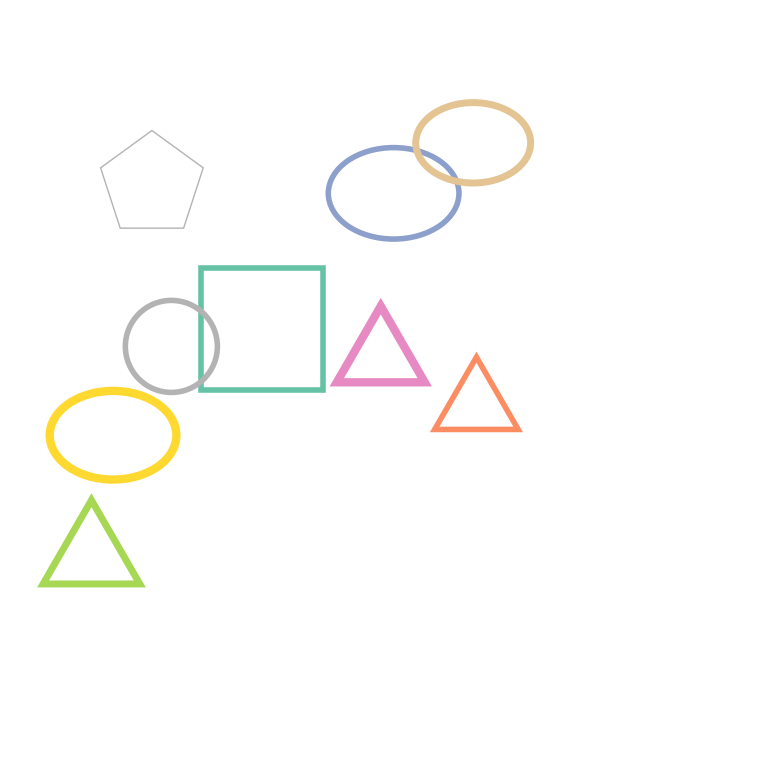[{"shape": "square", "thickness": 2, "radius": 0.4, "center": [0.34, 0.573]}, {"shape": "triangle", "thickness": 2, "radius": 0.31, "center": [0.619, 0.474]}, {"shape": "oval", "thickness": 2, "radius": 0.42, "center": [0.511, 0.749]}, {"shape": "triangle", "thickness": 3, "radius": 0.33, "center": [0.495, 0.536]}, {"shape": "triangle", "thickness": 2.5, "radius": 0.36, "center": [0.119, 0.278]}, {"shape": "oval", "thickness": 3, "radius": 0.41, "center": [0.147, 0.435]}, {"shape": "oval", "thickness": 2.5, "radius": 0.37, "center": [0.615, 0.815]}, {"shape": "circle", "thickness": 2, "radius": 0.3, "center": [0.223, 0.55]}, {"shape": "pentagon", "thickness": 0.5, "radius": 0.35, "center": [0.197, 0.76]}]